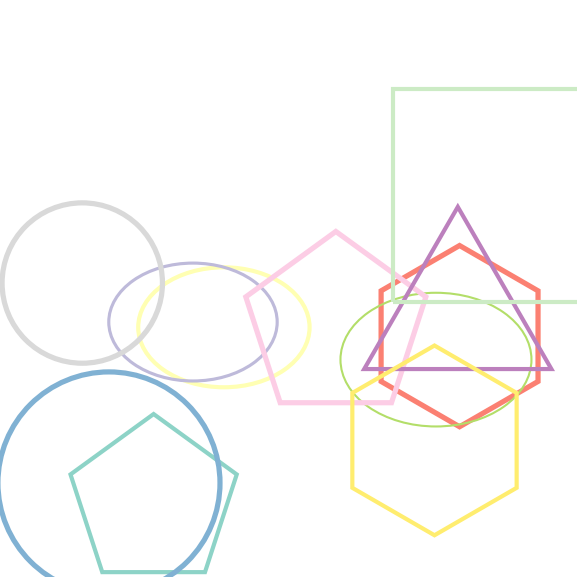[{"shape": "pentagon", "thickness": 2, "radius": 0.76, "center": [0.266, 0.131]}, {"shape": "oval", "thickness": 2, "radius": 0.74, "center": [0.388, 0.432]}, {"shape": "oval", "thickness": 1.5, "radius": 0.73, "center": [0.334, 0.441]}, {"shape": "hexagon", "thickness": 2.5, "radius": 0.78, "center": [0.796, 0.417]}, {"shape": "circle", "thickness": 2.5, "radius": 0.96, "center": [0.189, 0.163]}, {"shape": "oval", "thickness": 1, "radius": 0.83, "center": [0.755, 0.376]}, {"shape": "pentagon", "thickness": 2.5, "radius": 0.82, "center": [0.582, 0.434]}, {"shape": "circle", "thickness": 2.5, "radius": 0.69, "center": [0.142, 0.509]}, {"shape": "triangle", "thickness": 2, "radius": 0.94, "center": [0.793, 0.454]}, {"shape": "square", "thickness": 2, "radius": 0.92, "center": [0.865, 0.66]}, {"shape": "hexagon", "thickness": 2, "radius": 0.82, "center": [0.752, 0.237]}]